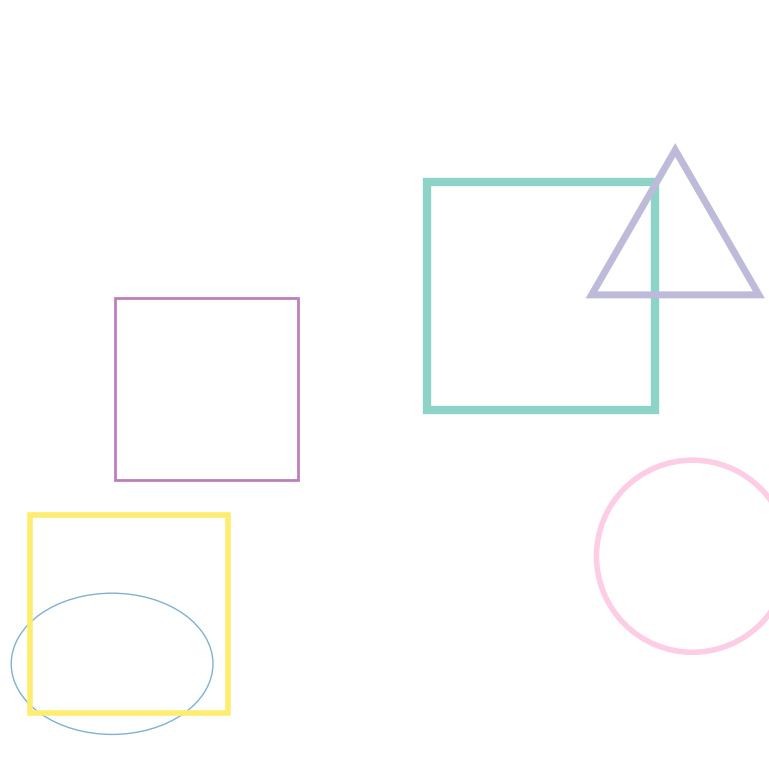[{"shape": "square", "thickness": 3, "radius": 0.74, "center": [0.703, 0.616]}, {"shape": "triangle", "thickness": 2.5, "radius": 0.63, "center": [0.877, 0.68]}, {"shape": "oval", "thickness": 0.5, "radius": 0.66, "center": [0.146, 0.138]}, {"shape": "circle", "thickness": 2, "radius": 0.62, "center": [0.899, 0.278]}, {"shape": "square", "thickness": 1, "radius": 0.59, "center": [0.268, 0.495]}, {"shape": "square", "thickness": 2, "radius": 0.64, "center": [0.168, 0.202]}]